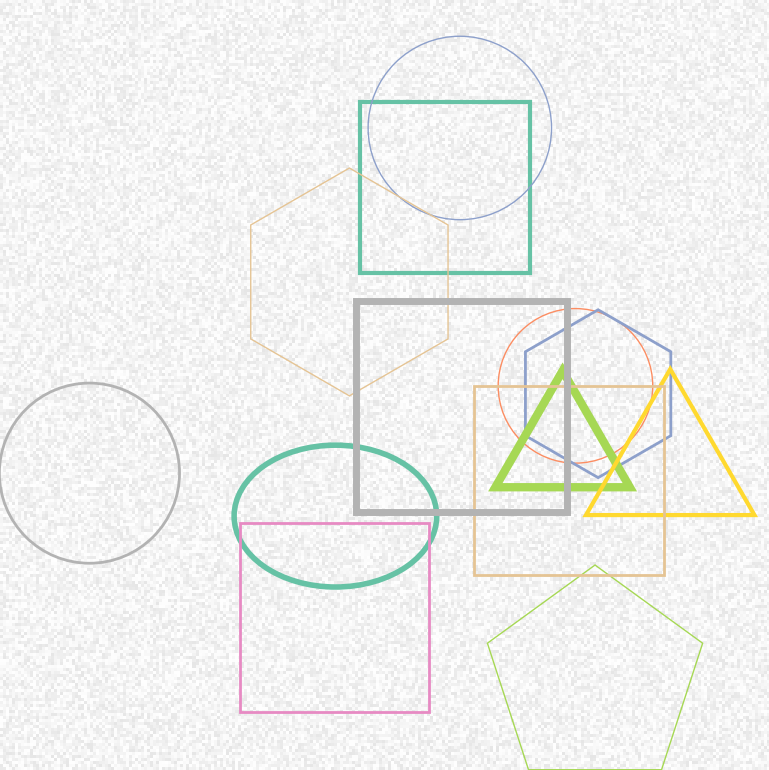[{"shape": "oval", "thickness": 2, "radius": 0.66, "center": [0.436, 0.33]}, {"shape": "square", "thickness": 1.5, "radius": 0.55, "center": [0.578, 0.757]}, {"shape": "circle", "thickness": 0.5, "radius": 0.5, "center": [0.747, 0.499]}, {"shape": "circle", "thickness": 0.5, "radius": 0.6, "center": [0.597, 0.834]}, {"shape": "hexagon", "thickness": 1, "radius": 0.55, "center": [0.777, 0.489]}, {"shape": "square", "thickness": 1, "radius": 0.61, "center": [0.435, 0.198]}, {"shape": "pentagon", "thickness": 0.5, "radius": 0.73, "center": [0.773, 0.119]}, {"shape": "triangle", "thickness": 3, "radius": 0.5, "center": [0.731, 0.418]}, {"shape": "triangle", "thickness": 1.5, "radius": 0.63, "center": [0.87, 0.394]}, {"shape": "hexagon", "thickness": 0.5, "radius": 0.74, "center": [0.454, 0.634]}, {"shape": "square", "thickness": 1, "radius": 0.62, "center": [0.739, 0.376]}, {"shape": "circle", "thickness": 1, "radius": 0.58, "center": [0.116, 0.385]}, {"shape": "square", "thickness": 2.5, "radius": 0.69, "center": [0.599, 0.472]}]